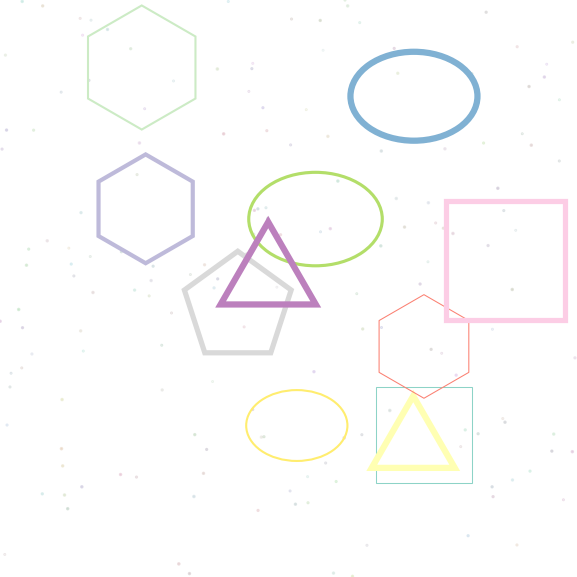[{"shape": "square", "thickness": 0.5, "radius": 0.41, "center": [0.734, 0.246]}, {"shape": "triangle", "thickness": 3, "radius": 0.42, "center": [0.716, 0.23]}, {"shape": "hexagon", "thickness": 2, "radius": 0.47, "center": [0.252, 0.638]}, {"shape": "hexagon", "thickness": 0.5, "radius": 0.45, "center": [0.734, 0.399]}, {"shape": "oval", "thickness": 3, "radius": 0.55, "center": [0.717, 0.832]}, {"shape": "oval", "thickness": 1.5, "radius": 0.58, "center": [0.546, 0.62]}, {"shape": "square", "thickness": 2.5, "radius": 0.51, "center": [0.876, 0.547]}, {"shape": "pentagon", "thickness": 2.5, "radius": 0.49, "center": [0.412, 0.467]}, {"shape": "triangle", "thickness": 3, "radius": 0.48, "center": [0.464, 0.52]}, {"shape": "hexagon", "thickness": 1, "radius": 0.54, "center": [0.245, 0.882]}, {"shape": "oval", "thickness": 1, "radius": 0.44, "center": [0.514, 0.262]}]